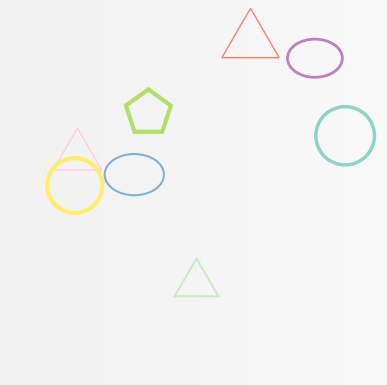[{"shape": "circle", "thickness": 2.5, "radius": 0.38, "center": [0.891, 0.647]}, {"shape": "circle", "thickness": 0.5, "radius": 0.29, "center": [0.162, 0.537]}, {"shape": "triangle", "thickness": 1, "radius": 0.43, "center": [0.647, 0.893]}, {"shape": "oval", "thickness": 1.5, "radius": 0.38, "center": [0.347, 0.546]}, {"shape": "pentagon", "thickness": 3, "radius": 0.3, "center": [0.383, 0.707]}, {"shape": "triangle", "thickness": 1, "radius": 0.36, "center": [0.2, 0.595]}, {"shape": "oval", "thickness": 2, "radius": 0.35, "center": [0.813, 0.849]}, {"shape": "triangle", "thickness": 1.5, "radius": 0.33, "center": [0.507, 0.263]}, {"shape": "circle", "thickness": 3, "radius": 0.36, "center": [0.193, 0.518]}]